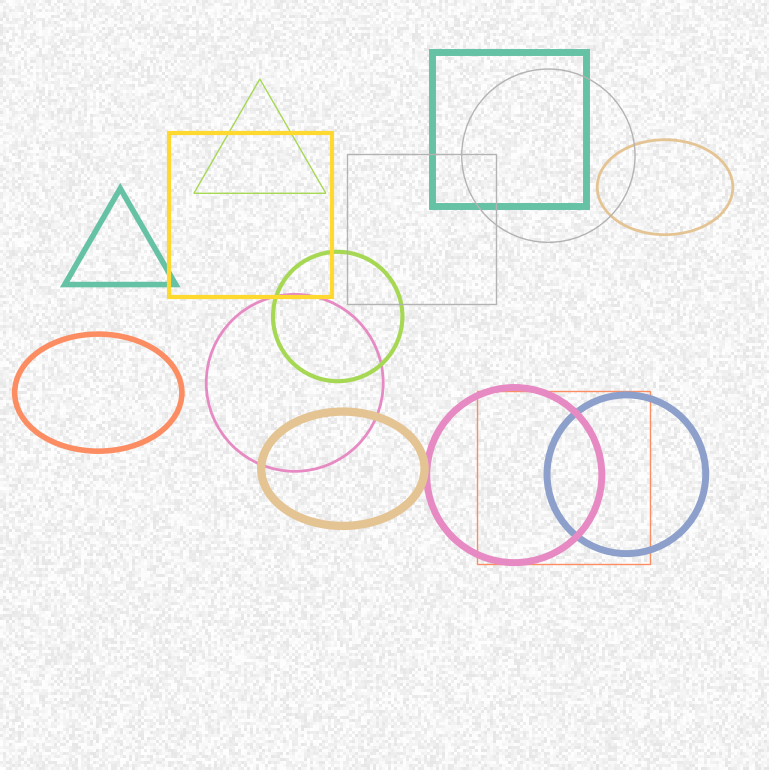[{"shape": "triangle", "thickness": 2, "radius": 0.42, "center": [0.156, 0.672]}, {"shape": "square", "thickness": 2.5, "radius": 0.5, "center": [0.661, 0.833]}, {"shape": "oval", "thickness": 2, "radius": 0.54, "center": [0.128, 0.49]}, {"shape": "square", "thickness": 0.5, "radius": 0.56, "center": [0.732, 0.38]}, {"shape": "circle", "thickness": 2.5, "radius": 0.52, "center": [0.813, 0.384]}, {"shape": "circle", "thickness": 2.5, "radius": 0.57, "center": [0.668, 0.383]}, {"shape": "circle", "thickness": 1, "radius": 0.57, "center": [0.383, 0.503]}, {"shape": "triangle", "thickness": 0.5, "radius": 0.49, "center": [0.337, 0.798]}, {"shape": "circle", "thickness": 1.5, "radius": 0.42, "center": [0.439, 0.589]}, {"shape": "square", "thickness": 1.5, "radius": 0.53, "center": [0.326, 0.721]}, {"shape": "oval", "thickness": 1, "radius": 0.44, "center": [0.864, 0.757]}, {"shape": "oval", "thickness": 3, "radius": 0.53, "center": [0.445, 0.391]}, {"shape": "square", "thickness": 0.5, "radius": 0.49, "center": [0.548, 0.702]}, {"shape": "circle", "thickness": 0.5, "radius": 0.56, "center": [0.712, 0.798]}]